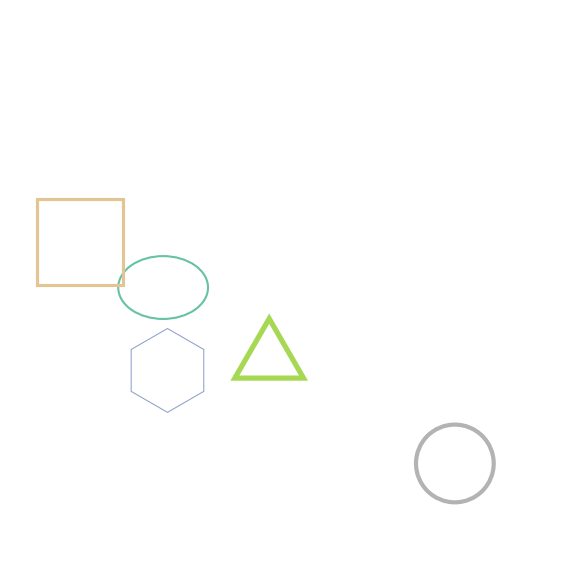[{"shape": "oval", "thickness": 1, "radius": 0.39, "center": [0.282, 0.501]}, {"shape": "hexagon", "thickness": 0.5, "radius": 0.36, "center": [0.29, 0.358]}, {"shape": "triangle", "thickness": 2.5, "radius": 0.34, "center": [0.466, 0.379]}, {"shape": "square", "thickness": 1.5, "radius": 0.37, "center": [0.138, 0.581]}, {"shape": "circle", "thickness": 2, "radius": 0.34, "center": [0.788, 0.197]}]